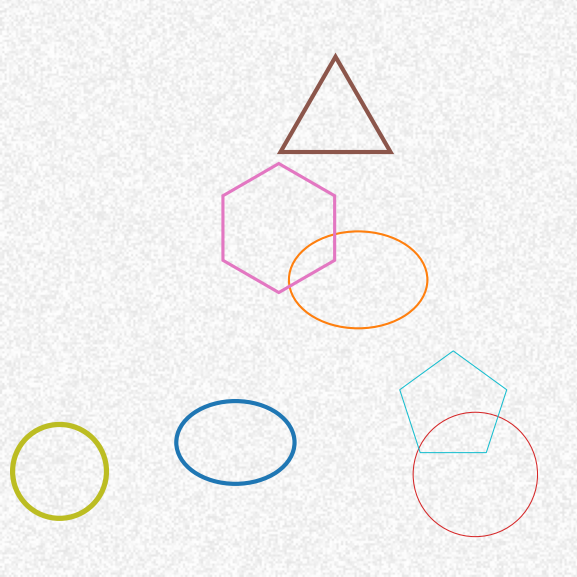[{"shape": "oval", "thickness": 2, "radius": 0.51, "center": [0.408, 0.233]}, {"shape": "oval", "thickness": 1, "radius": 0.6, "center": [0.62, 0.515]}, {"shape": "circle", "thickness": 0.5, "radius": 0.54, "center": [0.823, 0.178]}, {"shape": "triangle", "thickness": 2, "radius": 0.55, "center": [0.581, 0.791]}, {"shape": "hexagon", "thickness": 1.5, "radius": 0.56, "center": [0.483, 0.604]}, {"shape": "circle", "thickness": 2.5, "radius": 0.41, "center": [0.103, 0.183]}, {"shape": "pentagon", "thickness": 0.5, "radius": 0.49, "center": [0.785, 0.294]}]